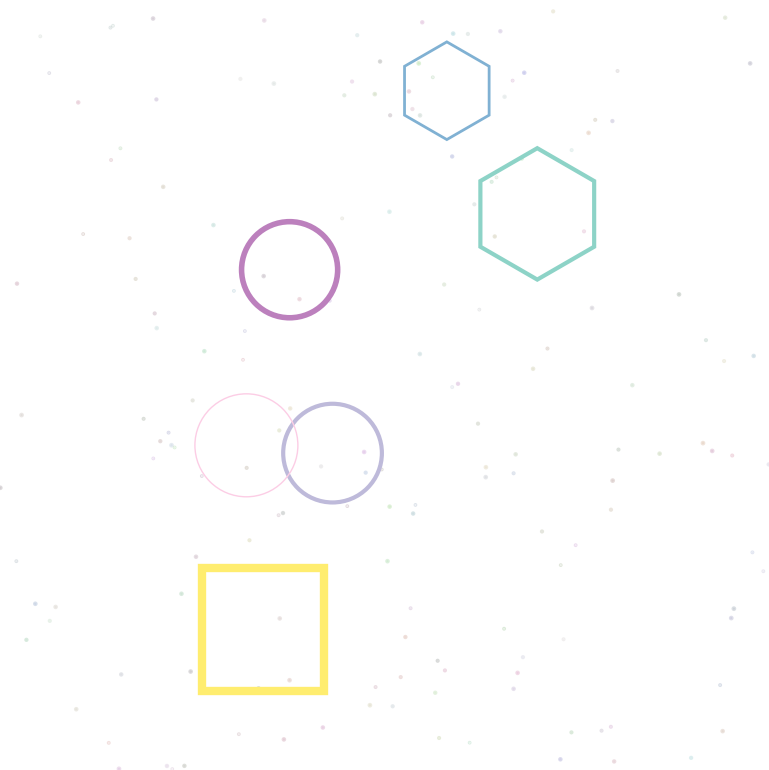[{"shape": "hexagon", "thickness": 1.5, "radius": 0.43, "center": [0.698, 0.722]}, {"shape": "circle", "thickness": 1.5, "radius": 0.32, "center": [0.432, 0.412]}, {"shape": "hexagon", "thickness": 1, "radius": 0.32, "center": [0.58, 0.882]}, {"shape": "circle", "thickness": 0.5, "radius": 0.33, "center": [0.32, 0.422]}, {"shape": "circle", "thickness": 2, "radius": 0.31, "center": [0.376, 0.65]}, {"shape": "square", "thickness": 3, "radius": 0.4, "center": [0.342, 0.182]}]